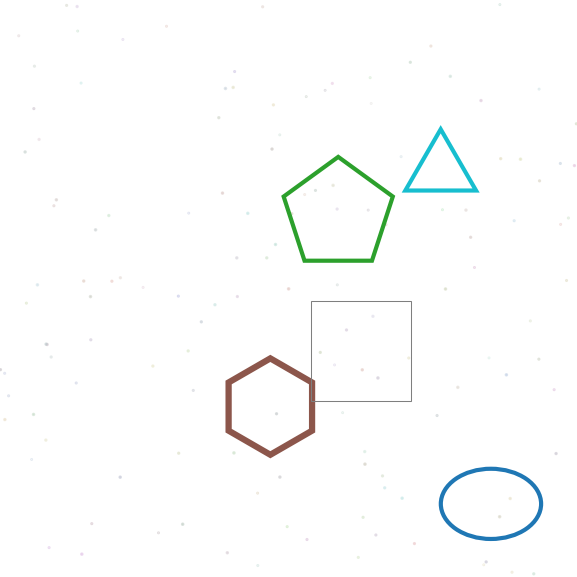[{"shape": "oval", "thickness": 2, "radius": 0.43, "center": [0.85, 0.127]}, {"shape": "pentagon", "thickness": 2, "radius": 0.5, "center": [0.586, 0.628]}, {"shape": "hexagon", "thickness": 3, "radius": 0.42, "center": [0.468, 0.295]}, {"shape": "square", "thickness": 0.5, "radius": 0.43, "center": [0.625, 0.391]}, {"shape": "triangle", "thickness": 2, "radius": 0.35, "center": [0.763, 0.705]}]